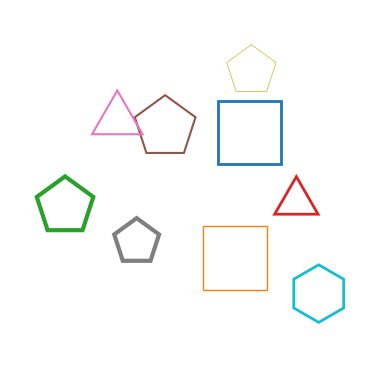[{"shape": "square", "thickness": 2, "radius": 0.41, "center": [0.648, 0.656]}, {"shape": "square", "thickness": 1, "radius": 0.41, "center": [0.61, 0.33]}, {"shape": "pentagon", "thickness": 3, "radius": 0.39, "center": [0.169, 0.465]}, {"shape": "triangle", "thickness": 2, "radius": 0.33, "center": [0.77, 0.476]}, {"shape": "pentagon", "thickness": 1.5, "radius": 0.41, "center": [0.429, 0.67]}, {"shape": "triangle", "thickness": 1.5, "radius": 0.38, "center": [0.305, 0.689]}, {"shape": "pentagon", "thickness": 3, "radius": 0.31, "center": [0.355, 0.372]}, {"shape": "pentagon", "thickness": 0.5, "radius": 0.34, "center": [0.653, 0.817]}, {"shape": "hexagon", "thickness": 2, "radius": 0.37, "center": [0.828, 0.237]}]